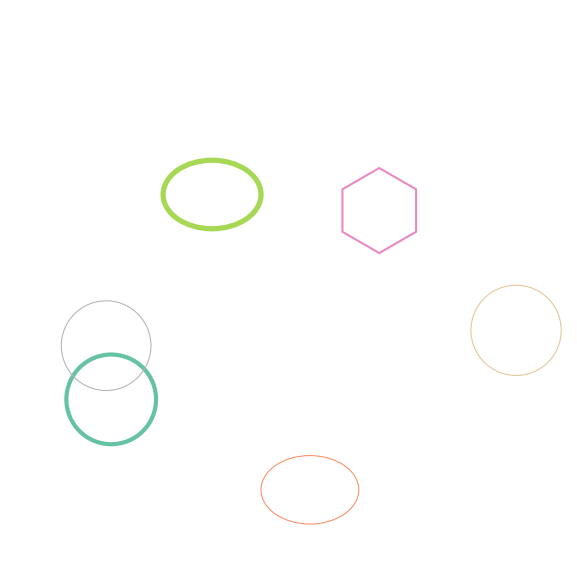[{"shape": "circle", "thickness": 2, "radius": 0.39, "center": [0.193, 0.308]}, {"shape": "oval", "thickness": 0.5, "radius": 0.42, "center": [0.537, 0.151]}, {"shape": "hexagon", "thickness": 1, "radius": 0.37, "center": [0.657, 0.635]}, {"shape": "oval", "thickness": 2.5, "radius": 0.42, "center": [0.367, 0.662]}, {"shape": "circle", "thickness": 0.5, "radius": 0.39, "center": [0.894, 0.427]}, {"shape": "circle", "thickness": 0.5, "radius": 0.39, "center": [0.184, 0.401]}]